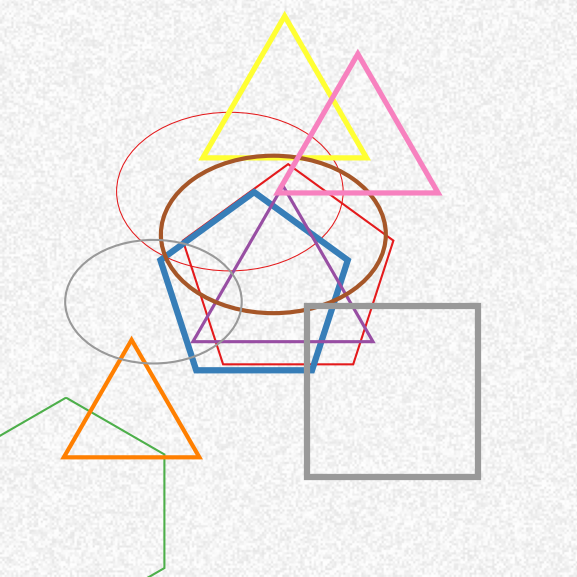[{"shape": "oval", "thickness": 0.5, "radius": 0.98, "center": [0.398, 0.667]}, {"shape": "pentagon", "thickness": 1, "radius": 0.96, "center": [0.499, 0.523]}, {"shape": "pentagon", "thickness": 3, "radius": 0.85, "center": [0.44, 0.496]}, {"shape": "hexagon", "thickness": 1, "radius": 0.98, "center": [0.114, 0.114]}, {"shape": "triangle", "thickness": 1.5, "radius": 0.9, "center": [0.49, 0.497]}, {"shape": "triangle", "thickness": 2, "radius": 0.68, "center": [0.228, 0.275]}, {"shape": "triangle", "thickness": 2.5, "radius": 0.82, "center": [0.493, 0.808]}, {"shape": "oval", "thickness": 2, "radius": 0.97, "center": [0.473, 0.593]}, {"shape": "triangle", "thickness": 2.5, "radius": 0.8, "center": [0.62, 0.745]}, {"shape": "square", "thickness": 3, "radius": 0.74, "center": [0.68, 0.322]}, {"shape": "oval", "thickness": 1, "radius": 0.76, "center": [0.266, 0.477]}]